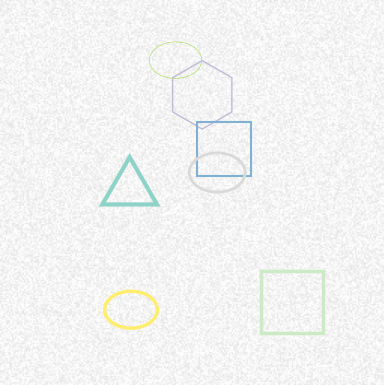[{"shape": "triangle", "thickness": 3, "radius": 0.41, "center": [0.337, 0.51]}, {"shape": "hexagon", "thickness": 1, "radius": 0.44, "center": [0.525, 0.754]}, {"shape": "square", "thickness": 1.5, "radius": 0.35, "center": [0.581, 0.613]}, {"shape": "oval", "thickness": 0.5, "radius": 0.34, "center": [0.456, 0.844]}, {"shape": "oval", "thickness": 2, "radius": 0.36, "center": [0.564, 0.552]}, {"shape": "square", "thickness": 2.5, "radius": 0.4, "center": [0.759, 0.215]}, {"shape": "oval", "thickness": 2.5, "radius": 0.34, "center": [0.34, 0.196]}]